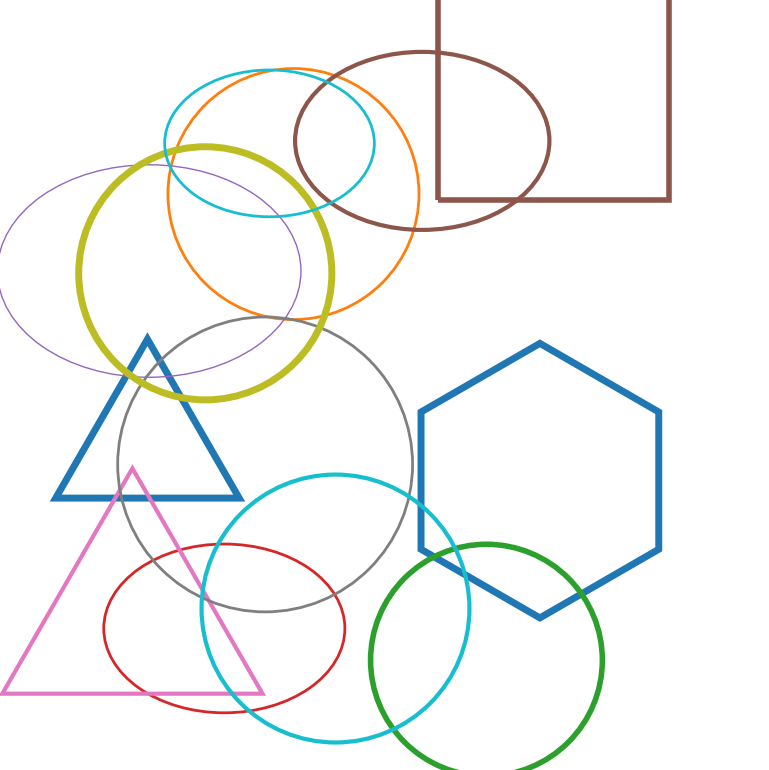[{"shape": "hexagon", "thickness": 2.5, "radius": 0.89, "center": [0.701, 0.376]}, {"shape": "triangle", "thickness": 2.5, "radius": 0.69, "center": [0.191, 0.422]}, {"shape": "circle", "thickness": 1, "radius": 0.82, "center": [0.381, 0.748]}, {"shape": "circle", "thickness": 2, "radius": 0.75, "center": [0.632, 0.143]}, {"shape": "oval", "thickness": 1, "radius": 0.78, "center": [0.291, 0.184]}, {"shape": "oval", "thickness": 0.5, "radius": 0.99, "center": [0.194, 0.648]}, {"shape": "square", "thickness": 2, "radius": 0.75, "center": [0.719, 0.89]}, {"shape": "oval", "thickness": 1.5, "radius": 0.83, "center": [0.548, 0.817]}, {"shape": "triangle", "thickness": 1.5, "radius": 0.98, "center": [0.172, 0.197]}, {"shape": "circle", "thickness": 1, "radius": 0.96, "center": [0.344, 0.397]}, {"shape": "circle", "thickness": 2.5, "radius": 0.82, "center": [0.267, 0.645]}, {"shape": "circle", "thickness": 1.5, "radius": 0.87, "center": [0.436, 0.21]}, {"shape": "oval", "thickness": 1, "radius": 0.68, "center": [0.35, 0.814]}]